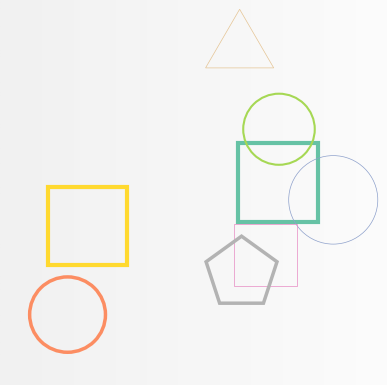[{"shape": "square", "thickness": 3, "radius": 0.51, "center": [0.718, 0.526]}, {"shape": "circle", "thickness": 2.5, "radius": 0.49, "center": [0.174, 0.183]}, {"shape": "circle", "thickness": 0.5, "radius": 0.57, "center": [0.86, 0.481]}, {"shape": "square", "thickness": 0.5, "radius": 0.4, "center": [0.685, 0.337]}, {"shape": "circle", "thickness": 1.5, "radius": 0.46, "center": [0.72, 0.664]}, {"shape": "square", "thickness": 3, "radius": 0.51, "center": [0.225, 0.413]}, {"shape": "triangle", "thickness": 0.5, "radius": 0.51, "center": [0.618, 0.874]}, {"shape": "pentagon", "thickness": 2.5, "radius": 0.48, "center": [0.623, 0.29]}]